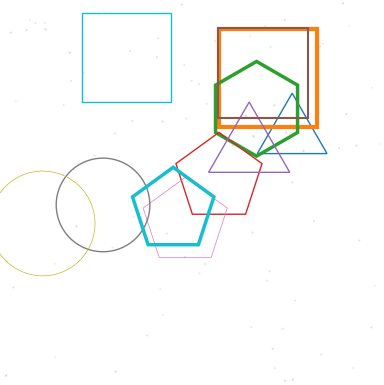[{"shape": "triangle", "thickness": 1, "radius": 0.52, "center": [0.759, 0.653]}, {"shape": "square", "thickness": 3, "radius": 0.64, "center": [0.695, 0.798]}, {"shape": "hexagon", "thickness": 2.5, "radius": 0.62, "center": [0.666, 0.717]}, {"shape": "pentagon", "thickness": 1, "radius": 0.59, "center": [0.569, 0.539]}, {"shape": "triangle", "thickness": 1, "radius": 0.61, "center": [0.647, 0.613]}, {"shape": "square", "thickness": 1.5, "radius": 0.59, "center": [0.683, 0.81]}, {"shape": "pentagon", "thickness": 0.5, "radius": 0.57, "center": [0.481, 0.424]}, {"shape": "circle", "thickness": 1, "radius": 0.61, "center": [0.268, 0.468]}, {"shape": "circle", "thickness": 0.5, "radius": 0.68, "center": [0.111, 0.42]}, {"shape": "pentagon", "thickness": 2.5, "radius": 0.56, "center": [0.45, 0.454]}, {"shape": "square", "thickness": 1, "radius": 0.58, "center": [0.328, 0.851]}]